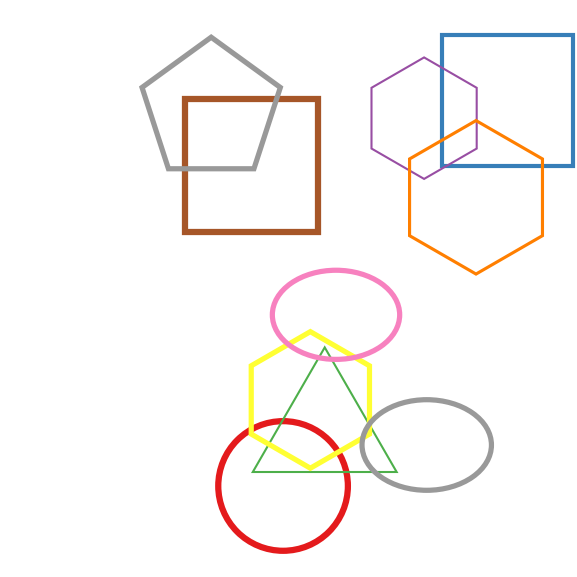[{"shape": "circle", "thickness": 3, "radius": 0.56, "center": [0.49, 0.158]}, {"shape": "square", "thickness": 2, "radius": 0.57, "center": [0.878, 0.825]}, {"shape": "triangle", "thickness": 1, "radius": 0.72, "center": [0.562, 0.254]}, {"shape": "hexagon", "thickness": 1, "radius": 0.53, "center": [0.734, 0.795]}, {"shape": "hexagon", "thickness": 1.5, "radius": 0.66, "center": [0.824, 0.657]}, {"shape": "hexagon", "thickness": 2.5, "radius": 0.59, "center": [0.537, 0.307]}, {"shape": "square", "thickness": 3, "radius": 0.58, "center": [0.435, 0.712]}, {"shape": "oval", "thickness": 2.5, "radius": 0.55, "center": [0.582, 0.454]}, {"shape": "pentagon", "thickness": 2.5, "radius": 0.63, "center": [0.366, 0.809]}, {"shape": "oval", "thickness": 2.5, "radius": 0.56, "center": [0.739, 0.229]}]